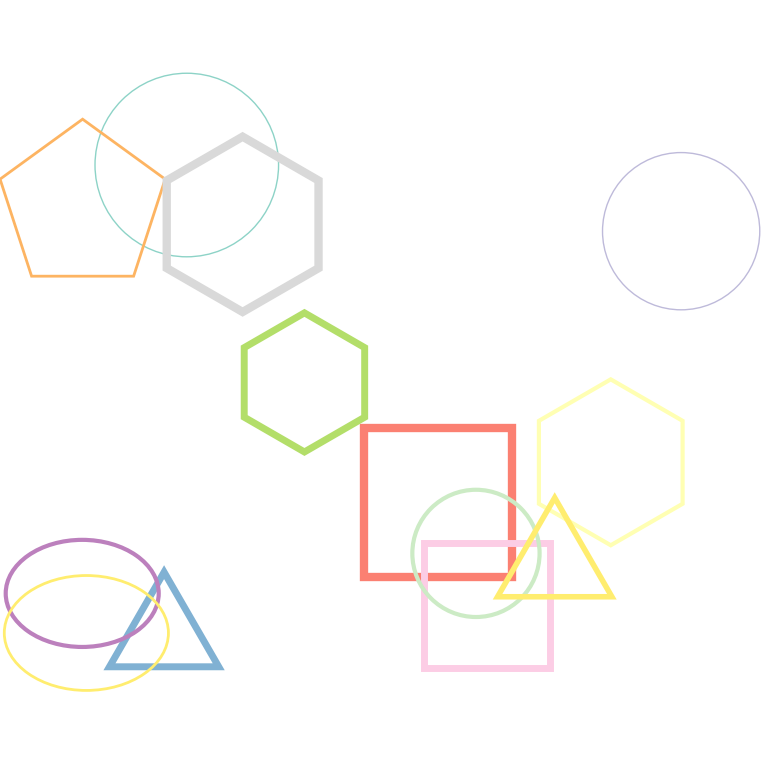[{"shape": "circle", "thickness": 0.5, "radius": 0.6, "center": [0.243, 0.786]}, {"shape": "hexagon", "thickness": 1.5, "radius": 0.54, "center": [0.793, 0.4]}, {"shape": "circle", "thickness": 0.5, "radius": 0.51, "center": [0.885, 0.7]}, {"shape": "square", "thickness": 3, "radius": 0.48, "center": [0.569, 0.347]}, {"shape": "triangle", "thickness": 2.5, "radius": 0.41, "center": [0.213, 0.175]}, {"shape": "pentagon", "thickness": 1, "radius": 0.56, "center": [0.107, 0.733]}, {"shape": "hexagon", "thickness": 2.5, "radius": 0.45, "center": [0.395, 0.503]}, {"shape": "square", "thickness": 2.5, "radius": 0.41, "center": [0.633, 0.214]}, {"shape": "hexagon", "thickness": 3, "radius": 0.57, "center": [0.315, 0.709]}, {"shape": "oval", "thickness": 1.5, "radius": 0.5, "center": [0.107, 0.229]}, {"shape": "circle", "thickness": 1.5, "radius": 0.41, "center": [0.618, 0.281]}, {"shape": "oval", "thickness": 1, "radius": 0.53, "center": [0.112, 0.178]}, {"shape": "triangle", "thickness": 2, "radius": 0.43, "center": [0.72, 0.268]}]